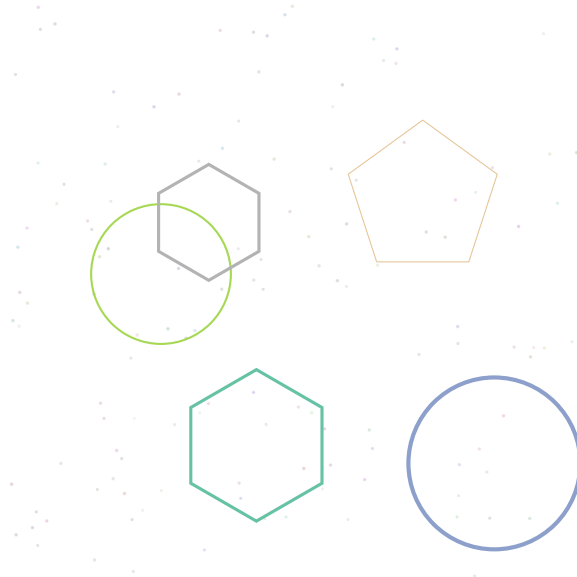[{"shape": "hexagon", "thickness": 1.5, "radius": 0.66, "center": [0.444, 0.228]}, {"shape": "circle", "thickness": 2, "radius": 0.74, "center": [0.856, 0.197]}, {"shape": "circle", "thickness": 1, "radius": 0.6, "center": [0.279, 0.525]}, {"shape": "pentagon", "thickness": 0.5, "radius": 0.68, "center": [0.732, 0.655]}, {"shape": "hexagon", "thickness": 1.5, "radius": 0.5, "center": [0.362, 0.614]}]